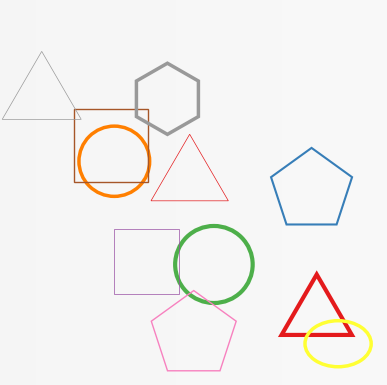[{"shape": "triangle", "thickness": 3, "radius": 0.52, "center": [0.817, 0.182]}, {"shape": "triangle", "thickness": 0.5, "radius": 0.58, "center": [0.489, 0.536]}, {"shape": "pentagon", "thickness": 1.5, "radius": 0.55, "center": [0.804, 0.506]}, {"shape": "circle", "thickness": 3, "radius": 0.5, "center": [0.552, 0.313]}, {"shape": "square", "thickness": 0.5, "radius": 0.42, "center": [0.379, 0.321]}, {"shape": "circle", "thickness": 2.5, "radius": 0.46, "center": [0.295, 0.581]}, {"shape": "oval", "thickness": 2.5, "radius": 0.43, "center": [0.872, 0.107]}, {"shape": "square", "thickness": 1, "radius": 0.47, "center": [0.286, 0.623]}, {"shape": "pentagon", "thickness": 1, "radius": 0.58, "center": [0.5, 0.13]}, {"shape": "hexagon", "thickness": 2.5, "radius": 0.46, "center": [0.432, 0.743]}, {"shape": "triangle", "thickness": 0.5, "radius": 0.59, "center": [0.108, 0.749]}]